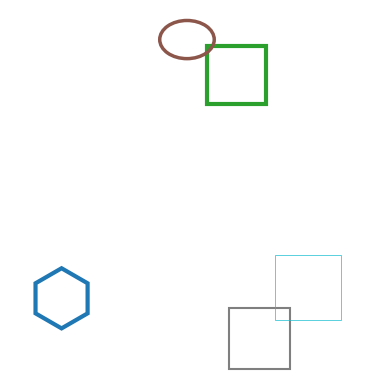[{"shape": "hexagon", "thickness": 3, "radius": 0.39, "center": [0.16, 0.225]}, {"shape": "square", "thickness": 3, "radius": 0.38, "center": [0.615, 0.805]}, {"shape": "oval", "thickness": 2.5, "radius": 0.35, "center": [0.486, 0.897]}, {"shape": "square", "thickness": 1.5, "radius": 0.39, "center": [0.674, 0.121]}, {"shape": "square", "thickness": 0.5, "radius": 0.43, "center": [0.8, 0.253]}]